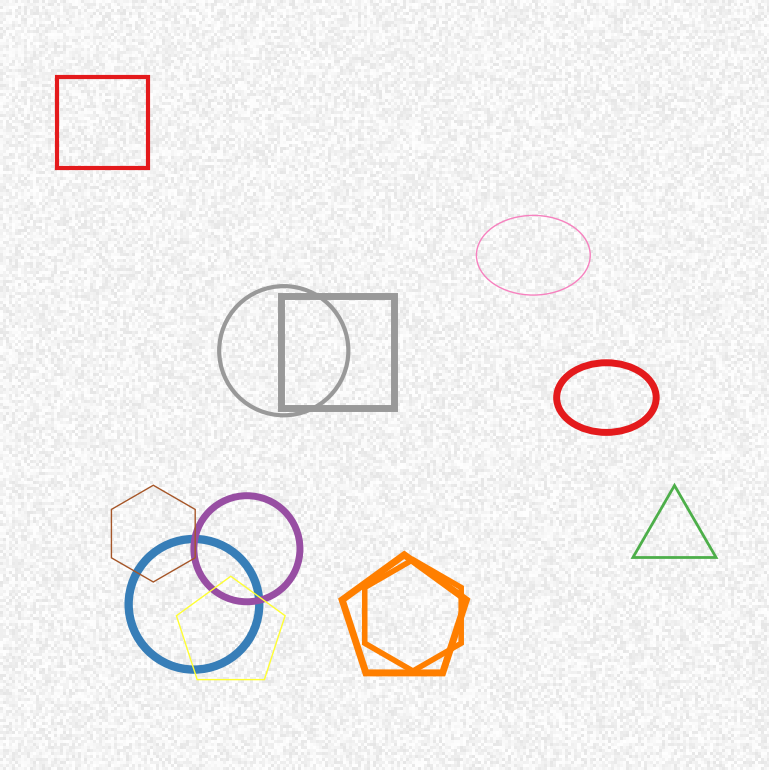[{"shape": "oval", "thickness": 2.5, "radius": 0.32, "center": [0.788, 0.484]}, {"shape": "square", "thickness": 1.5, "radius": 0.29, "center": [0.133, 0.841]}, {"shape": "circle", "thickness": 3, "radius": 0.42, "center": [0.252, 0.215]}, {"shape": "triangle", "thickness": 1, "radius": 0.31, "center": [0.876, 0.307]}, {"shape": "circle", "thickness": 2.5, "radius": 0.34, "center": [0.321, 0.287]}, {"shape": "pentagon", "thickness": 2.5, "radius": 0.42, "center": [0.525, 0.195]}, {"shape": "hexagon", "thickness": 2, "radius": 0.36, "center": [0.536, 0.201]}, {"shape": "pentagon", "thickness": 0.5, "radius": 0.37, "center": [0.3, 0.177]}, {"shape": "hexagon", "thickness": 0.5, "radius": 0.31, "center": [0.199, 0.307]}, {"shape": "oval", "thickness": 0.5, "radius": 0.37, "center": [0.693, 0.669]}, {"shape": "circle", "thickness": 1.5, "radius": 0.42, "center": [0.369, 0.545]}, {"shape": "square", "thickness": 2.5, "radius": 0.36, "center": [0.438, 0.543]}]